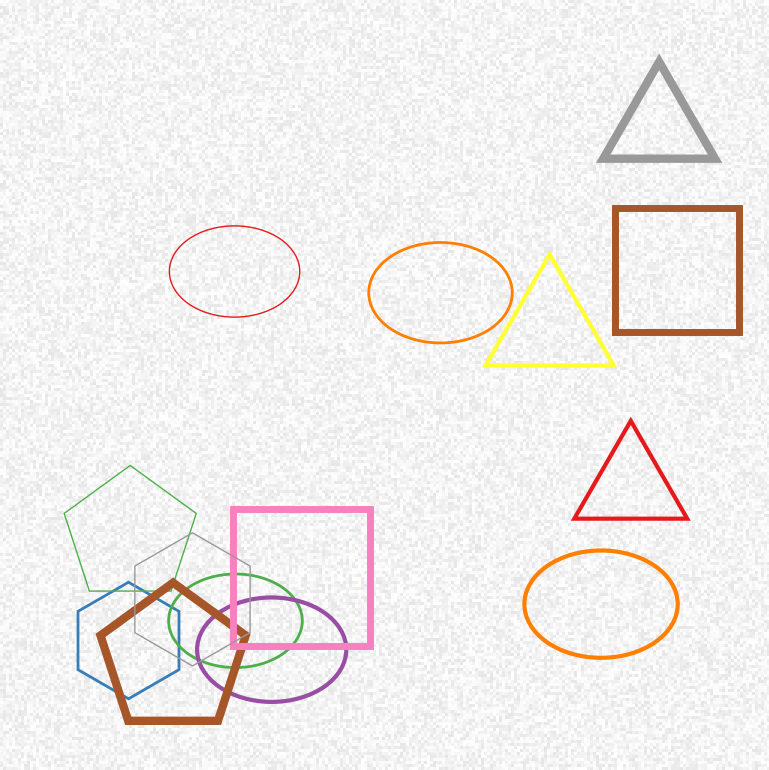[{"shape": "triangle", "thickness": 1.5, "radius": 0.42, "center": [0.819, 0.369]}, {"shape": "oval", "thickness": 0.5, "radius": 0.42, "center": [0.305, 0.647]}, {"shape": "hexagon", "thickness": 1, "radius": 0.38, "center": [0.167, 0.168]}, {"shape": "oval", "thickness": 1, "radius": 0.43, "center": [0.306, 0.194]}, {"shape": "pentagon", "thickness": 0.5, "radius": 0.45, "center": [0.169, 0.305]}, {"shape": "oval", "thickness": 1.5, "radius": 0.48, "center": [0.353, 0.156]}, {"shape": "oval", "thickness": 1.5, "radius": 0.5, "center": [0.781, 0.215]}, {"shape": "oval", "thickness": 1, "radius": 0.47, "center": [0.572, 0.62]}, {"shape": "triangle", "thickness": 1.5, "radius": 0.48, "center": [0.714, 0.573]}, {"shape": "pentagon", "thickness": 3, "radius": 0.5, "center": [0.225, 0.144]}, {"shape": "square", "thickness": 2.5, "radius": 0.4, "center": [0.879, 0.649]}, {"shape": "square", "thickness": 2.5, "radius": 0.44, "center": [0.392, 0.25]}, {"shape": "hexagon", "thickness": 0.5, "radius": 0.43, "center": [0.25, 0.222]}, {"shape": "triangle", "thickness": 3, "radius": 0.42, "center": [0.856, 0.836]}]